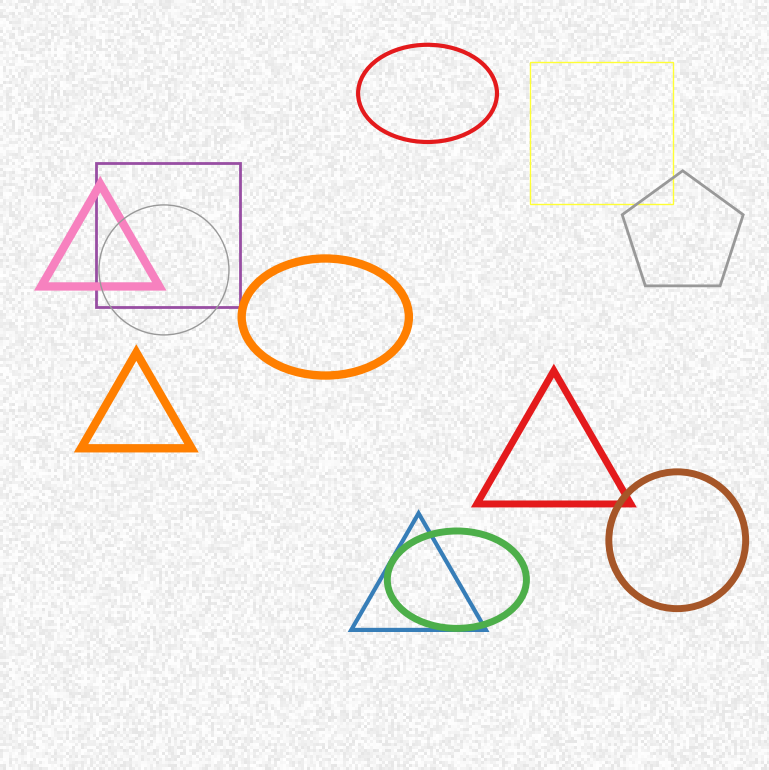[{"shape": "oval", "thickness": 1.5, "radius": 0.45, "center": [0.555, 0.879]}, {"shape": "triangle", "thickness": 2.5, "radius": 0.58, "center": [0.719, 0.403]}, {"shape": "triangle", "thickness": 1.5, "radius": 0.5, "center": [0.544, 0.232]}, {"shape": "oval", "thickness": 2.5, "radius": 0.45, "center": [0.593, 0.247]}, {"shape": "square", "thickness": 1, "radius": 0.47, "center": [0.218, 0.694]}, {"shape": "triangle", "thickness": 3, "radius": 0.41, "center": [0.177, 0.459]}, {"shape": "oval", "thickness": 3, "radius": 0.54, "center": [0.422, 0.588]}, {"shape": "square", "thickness": 0.5, "radius": 0.46, "center": [0.781, 0.827]}, {"shape": "circle", "thickness": 2.5, "radius": 0.44, "center": [0.88, 0.298]}, {"shape": "triangle", "thickness": 3, "radius": 0.44, "center": [0.13, 0.672]}, {"shape": "pentagon", "thickness": 1, "radius": 0.41, "center": [0.887, 0.696]}, {"shape": "circle", "thickness": 0.5, "radius": 0.42, "center": [0.213, 0.649]}]